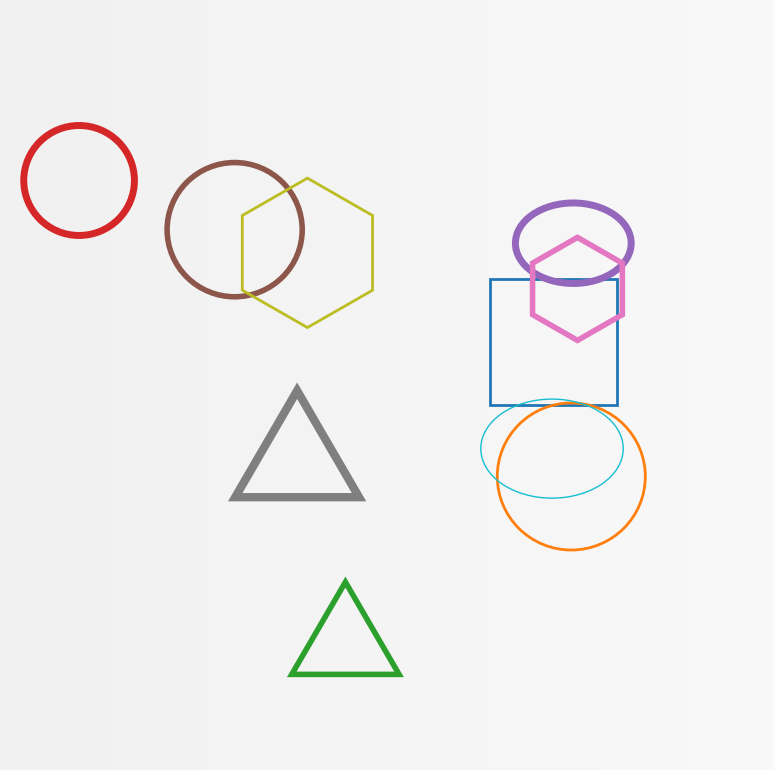[{"shape": "square", "thickness": 1, "radius": 0.41, "center": [0.714, 0.555]}, {"shape": "circle", "thickness": 1, "radius": 0.48, "center": [0.737, 0.381]}, {"shape": "triangle", "thickness": 2, "radius": 0.4, "center": [0.446, 0.164]}, {"shape": "circle", "thickness": 2.5, "radius": 0.36, "center": [0.102, 0.766]}, {"shape": "oval", "thickness": 2.5, "radius": 0.37, "center": [0.74, 0.684]}, {"shape": "circle", "thickness": 2, "radius": 0.44, "center": [0.303, 0.702]}, {"shape": "hexagon", "thickness": 2, "radius": 0.33, "center": [0.745, 0.625]}, {"shape": "triangle", "thickness": 3, "radius": 0.46, "center": [0.383, 0.4]}, {"shape": "hexagon", "thickness": 1, "radius": 0.49, "center": [0.397, 0.672]}, {"shape": "oval", "thickness": 0.5, "radius": 0.46, "center": [0.712, 0.417]}]